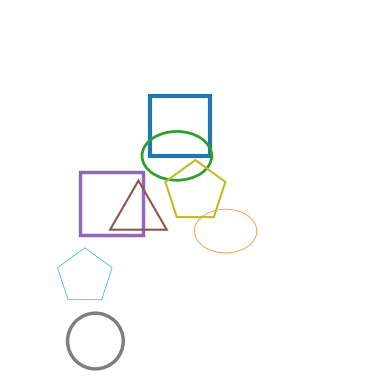[{"shape": "square", "thickness": 3, "radius": 0.39, "center": [0.467, 0.672]}, {"shape": "oval", "thickness": 0.5, "radius": 0.41, "center": [0.586, 0.4]}, {"shape": "oval", "thickness": 2, "radius": 0.45, "center": [0.459, 0.595]}, {"shape": "square", "thickness": 2.5, "radius": 0.41, "center": [0.29, 0.472]}, {"shape": "triangle", "thickness": 1.5, "radius": 0.42, "center": [0.36, 0.446]}, {"shape": "circle", "thickness": 2.5, "radius": 0.36, "center": [0.248, 0.114]}, {"shape": "pentagon", "thickness": 1.5, "radius": 0.41, "center": [0.507, 0.502]}, {"shape": "pentagon", "thickness": 0.5, "radius": 0.37, "center": [0.22, 0.282]}]